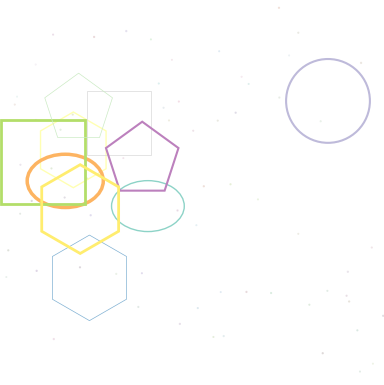[{"shape": "oval", "thickness": 1, "radius": 0.47, "center": [0.384, 0.465]}, {"shape": "hexagon", "thickness": 1, "radius": 0.49, "center": [0.19, 0.611]}, {"shape": "circle", "thickness": 1.5, "radius": 0.54, "center": [0.852, 0.738]}, {"shape": "hexagon", "thickness": 0.5, "radius": 0.56, "center": [0.232, 0.278]}, {"shape": "oval", "thickness": 2.5, "radius": 0.49, "center": [0.169, 0.53]}, {"shape": "square", "thickness": 2, "radius": 0.55, "center": [0.112, 0.579]}, {"shape": "square", "thickness": 0.5, "radius": 0.42, "center": [0.309, 0.68]}, {"shape": "pentagon", "thickness": 1.5, "radius": 0.49, "center": [0.369, 0.585]}, {"shape": "pentagon", "thickness": 0.5, "radius": 0.46, "center": [0.204, 0.718]}, {"shape": "hexagon", "thickness": 2, "radius": 0.58, "center": [0.208, 0.457]}]